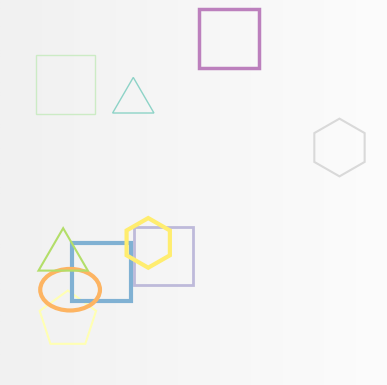[{"shape": "triangle", "thickness": 1, "radius": 0.31, "center": [0.344, 0.737]}, {"shape": "pentagon", "thickness": 1.5, "radius": 0.38, "center": [0.175, 0.169]}, {"shape": "square", "thickness": 2, "radius": 0.38, "center": [0.421, 0.334]}, {"shape": "square", "thickness": 3, "radius": 0.38, "center": [0.261, 0.293]}, {"shape": "oval", "thickness": 3, "radius": 0.39, "center": [0.181, 0.248]}, {"shape": "triangle", "thickness": 1.5, "radius": 0.37, "center": [0.163, 0.334]}, {"shape": "hexagon", "thickness": 1.5, "radius": 0.37, "center": [0.876, 0.617]}, {"shape": "square", "thickness": 2.5, "radius": 0.38, "center": [0.591, 0.9]}, {"shape": "square", "thickness": 1, "radius": 0.38, "center": [0.169, 0.78]}, {"shape": "hexagon", "thickness": 3, "radius": 0.32, "center": [0.383, 0.369]}]